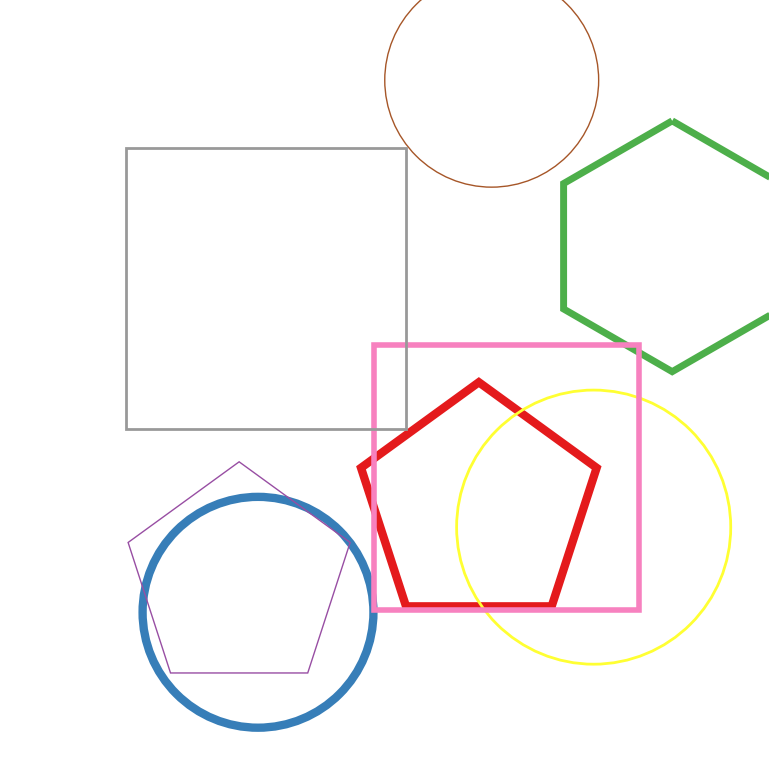[{"shape": "pentagon", "thickness": 3, "radius": 0.8, "center": [0.622, 0.343]}, {"shape": "circle", "thickness": 3, "radius": 0.75, "center": [0.335, 0.205]}, {"shape": "hexagon", "thickness": 2.5, "radius": 0.81, "center": [0.873, 0.68]}, {"shape": "pentagon", "thickness": 0.5, "radius": 0.76, "center": [0.311, 0.249]}, {"shape": "circle", "thickness": 1, "radius": 0.89, "center": [0.771, 0.315]}, {"shape": "circle", "thickness": 0.5, "radius": 0.69, "center": [0.639, 0.896]}, {"shape": "square", "thickness": 2, "radius": 0.86, "center": [0.657, 0.38]}, {"shape": "square", "thickness": 1, "radius": 0.91, "center": [0.346, 0.625]}]